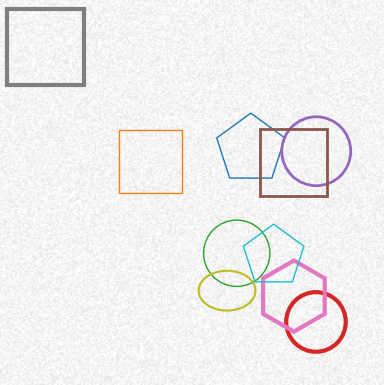[{"shape": "pentagon", "thickness": 1, "radius": 0.47, "center": [0.651, 0.613]}, {"shape": "square", "thickness": 1, "radius": 0.41, "center": [0.391, 0.581]}, {"shape": "circle", "thickness": 1, "radius": 0.43, "center": [0.615, 0.342]}, {"shape": "circle", "thickness": 3, "radius": 0.39, "center": [0.821, 0.164]}, {"shape": "circle", "thickness": 2, "radius": 0.45, "center": [0.821, 0.607]}, {"shape": "square", "thickness": 2, "radius": 0.44, "center": [0.762, 0.579]}, {"shape": "hexagon", "thickness": 3, "radius": 0.46, "center": [0.763, 0.231]}, {"shape": "square", "thickness": 3, "radius": 0.5, "center": [0.118, 0.878]}, {"shape": "oval", "thickness": 1.5, "radius": 0.37, "center": [0.59, 0.245]}, {"shape": "pentagon", "thickness": 1, "radius": 0.41, "center": [0.711, 0.335]}]